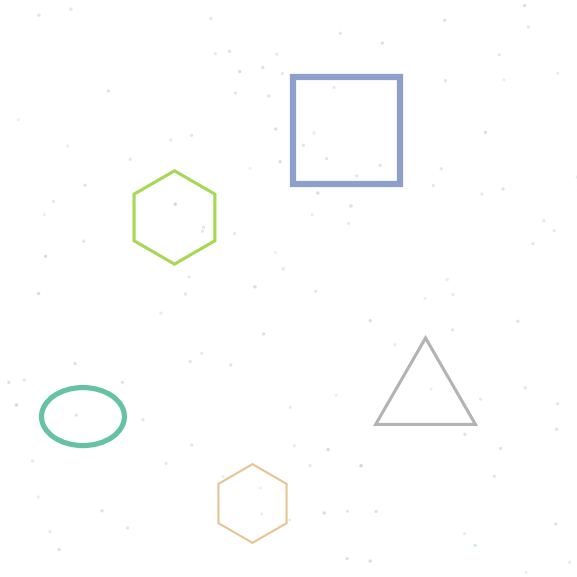[{"shape": "oval", "thickness": 2.5, "radius": 0.36, "center": [0.144, 0.278]}, {"shape": "square", "thickness": 3, "radius": 0.46, "center": [0.599, 0.773]}, {"shape": "hexagon", "thickness": 1.5, "radius": 0.4, "center": [0.302, 0.623]}, {"shape": "hexagon", "thickness": 1, "radius": 0.34, "center": [0.437, 0.127]}, {"shape": "triangle", "thickness": 1.5, "radius": 0.5, "center": [0.737, 0.314]}]